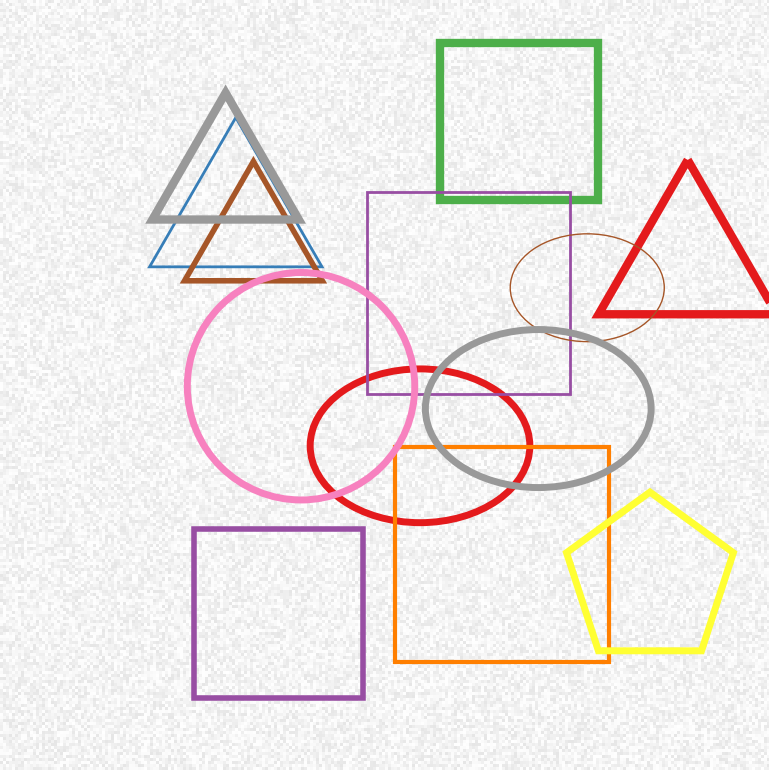[{"shape": "oval", "thickness": 2.5, "radius": 0.71, "center": [0.545, 0.421]}, {"shape": "triangle", "thickness": 3, "radius": 0.67, "center": [0.893, 0.659]}, {"shape": "triangle", "thickness": 1, "radius": 0.65, "center": [0.306, 0.718]}, {"shape": "square", "thickness": 3, "radius": 0.51, "center": [0.674, 0.842]}, {"shape": "square", "thickness": 1, "radius": 0.66, "center": [0.609, 0.619]}, {"shape": "square", "thickness": 2, "radius": 0.55, "center": [0.362, 0.204]}, {"shape": "square", "thickness": 1.5, "radius": 0.7, "center": [0.652, 0.28]}, {"shape": "pentagon", "thickness": 2.5, "radius": 0.57, "center": [0.844, 0.247]}, {"shape": "oval", "thickness": 0.5, "radius": 0.5, "center": [0.763, 0.626]}, {"shape": "triangle", "thickness": 2, "radius": 0.52, "center": [0.329, 0.687]}, {"shape": "circle", "thickness": 2.5, "radius": 0.74, "center": [0.391, 0.498]}, {"shape": "oval", "thickness": 2.5, "radius": 0.73, "center": [0.699, 0.469]}, {"shape": "triangle", "thickness": 3, "radius": 0.55, "center": [0.293, 0.77]}]